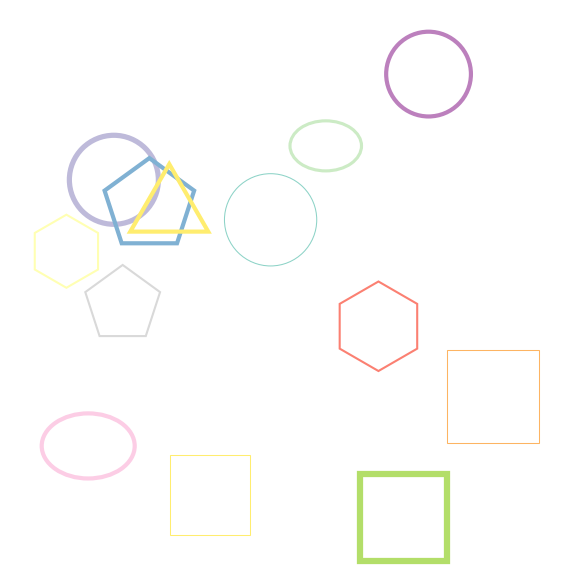[{"shape": "circle", "thickness": 0.5, "radius": 0.4, "center": [0.469, 0.618]}, {"shape": "hexagon", "thickness": 1, "radius": 0.32, "center": [0.115, 0.564]}, {"shape": "circle", "thickness": 2.5, "radius": 0.39, "center": [0.197, 0.688]}, {"shape": "hexagon", "thickness": 1, "radius": 0.39, "center": [0.655, 0.434]}, {"shape": "pentagon", "thickness": 2, "radius": 0.41, "center": [0.259, 0.644]}, {"shape": "square", "thickness": 0.5, "radius": 0.4, "center": [0.854, 0.313]}, {"shape": "square", "thickness": 3, "radius": 0.38, "center": [0.698, 0.103]}, {"shape": "oval", "thickness": 2, "radius": 0.4, "center": [0.153, 0.227]}, {"shape": "pentagon", "thickness": 1, "radius": 0.34, "center": [0.212, 0.472]}, {"shape": "circle", "thickness": 2, "radius": 0.37, "center": [0.742, 0.871]}, {"shape": "oval", "thickness": 1.5, "radius": 0.31, "center": [0.564, 0.747]}, {"shape": "triangle", "thickness": 2, "radius": 0.39, "center": [0.293, 0.637]}, {"shape": "square", "thickness": 0.5, "radius": 0.34, "center": [0.363, 0.143]}]